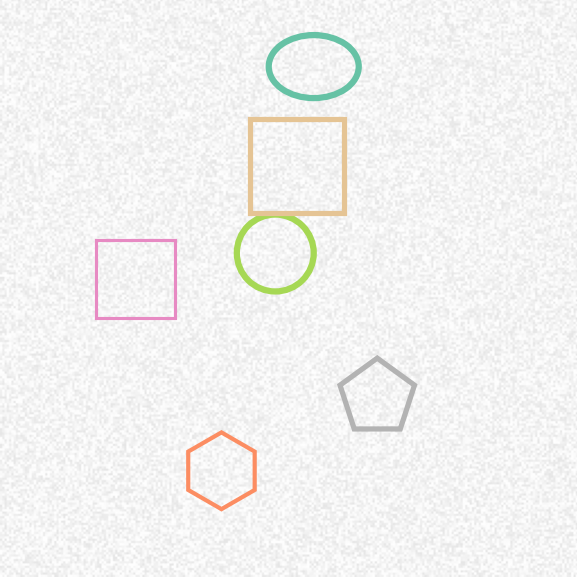[{"shape": "oval", "thickness": 3, "radius": 0.39, "center": [0.543, 0.884]}, {"shape": "hexagon", "thickness": 2, "radius": 0.33, "center": [0.383, 0.184]}, {"shape": "square", "thickness": 1.5, "radius": 0.34, "center": [0.235, 0.516]}, {"shape": "circle", "thickness": 3, "radius": 0.33, "center": [0.477, 0.561]}, {"shape": "square", "thickness": 2.5, "radius": 0.41, "center": [0.514, 0.712]}, {"shape": "pentagon", "thickness": 2.5, "radius": 0.34, "center": [0.653, 0.311]}]